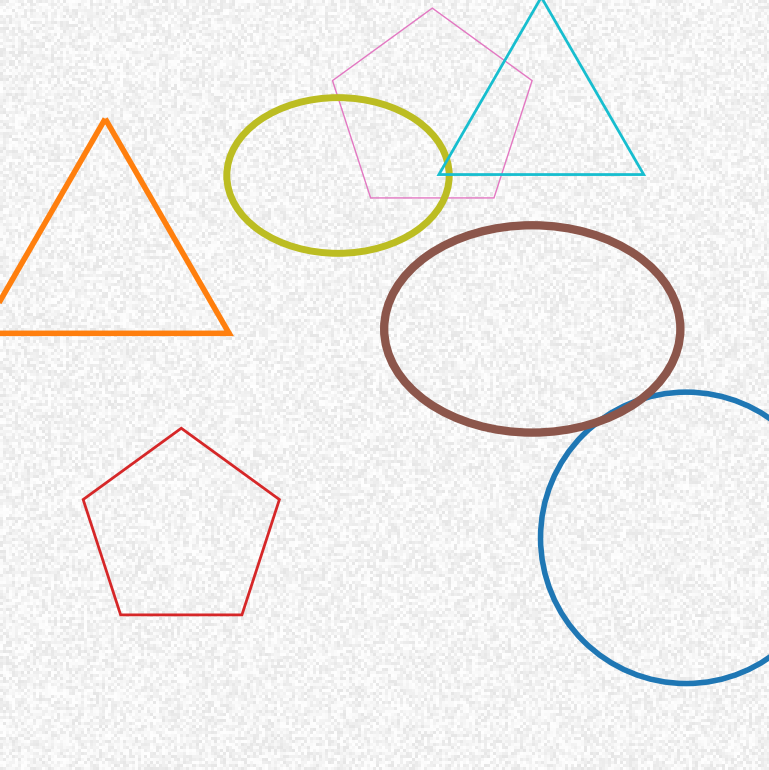[{"shape": "circle", "thickness": 2, "radius": 0.95, "center": [0.891, 0.302]}, {"shape": "triangle", "thickness": 2, "radius": 0.93, "center": [0.137, 0.66]}, {"shape": "pentagon", "thickness": 1, "radius": 0.67, "center": [0.235, 0.31]}, {"shape": "oval", "thickness": 3, "radius": 0.96, "center": [0.691, 0.573]}, {"shape": "pentagon", "thickness": 0.5, "radius": 0.68, "center": [0.561, 0.853]}, {"shape": "oval", "thickness": 2.5, "radius": 0.72, "center": [0.439, 0.772]}, {"shape": "triangle", "thickness": 1, "radius": 0.77, "center": [0.703, 0.85]}]